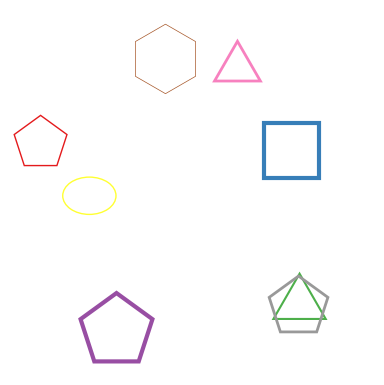[{"shape": "pentagon", "thickness": 1, "radius": 0.36, "center": [0.105, 0.628]}, {"shape": "square", "thickness": 3, "radius": 0.36, "center": [0.758, 0.61]}, {"shape": "triangle", "thickness": 1.5, "radius": 0.39, "center": [0.778, 0.211]}, {"shape": "pentagon", "thickness": 3, "radius": 0.49, "center": [0.303, 0.141]}, {"shape": "oval", "thickness": 1, "radius": 0.35, "center": [0.232, 0.492]}, {"shape": "hexagon", "thickness": 0.5, "radius": 0.45, "center": [0.43, 0.847]}, {"shape": "triangle", "thickness": 2, "radius": 0.34, "center": [0.617, 0.824]}, {"shape": "pentagon", "thickness": 2, "radius": 0.4, "center": [0.775, 0.203]}]